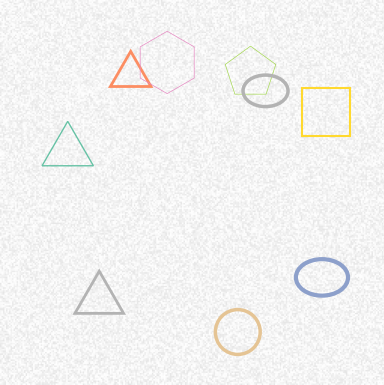[{"shape": "triangle", "thickness": 1, "radius": 0.38, "center": [0.176, 0.608]}, {"shape": "triangle", "thickness": 2, "radius": 0.3, "center": [0.339, 0.806]}, {"shape": "oval", "thickness": 3, "radius": 0.34, "center": [0.836, 0.279]}, {"shape": "hexagon", "thickness": 0.5, "radius": 0.41, "center": [0.434, 0.838]}, {"shape": "pentagon", "thickness": 0.5, "radius": 0.34, "center": [0.651, 0.811]}, {"shape": "square", "thickness": 1.5, "radius": 0.31, "center": [0.847, 0.709]}, {"shape": "circle", "thickness": 2.5, "radius": 0.29, "center": [0.618, 0.138]}, {"shape": "triangle", "thickness": 2, "radius": 0.37, "center": [0.258, 0.223]}, {"shape": "oval", "thickness": 2.5, "radius": 0.29, "center": [0.69, 0.764]}]